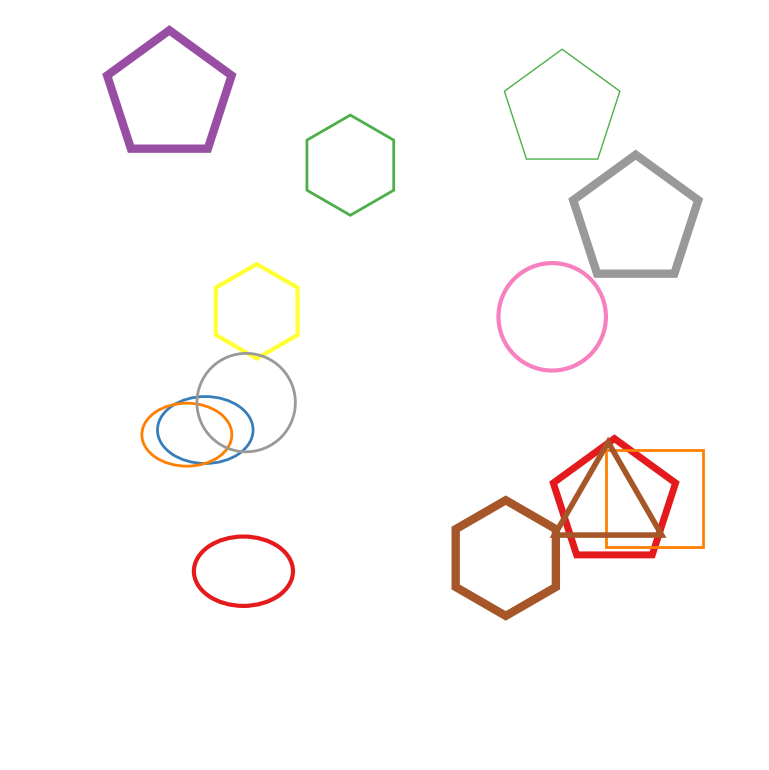[{"shape": "oval", "thickness": 1.5, "radius": 0.32, "center": [0.316, 0.258]}, {"shape": "pentagon", "thickness": 2.5, "radius": 0.42, "center": [0.798, 0.347]}, {"shape": "oval", "thickness": 1, "radius": 0.31, "center": [0.267, 0.442]}, {"shape": "pentagon", "thickness": 0.5, "radius": 0.39, "center": [0.73, 0.857]}, {"shape": "hexagon", "thickness": 1, "radius": 0.33, "center": [0.455, 0.785]}, {"shape": "pentagon", "thickness": 3, "radius": 0.42, "center": [0.22, 0.876]}, {"shape": "square", "thickness": 1, "radius": 0.31, "center": [0.851, 0.352]}, {"shape": "oval", "thickness": 1, "radius": 0.29, "center": [0.243, 0.436]}, {"shape": "hexagon", "thickness": 1.5, "radius": 0.31, "center": [0.333, 0.596]}, {"shape": "hexagon", "thickness": 3, "radius": 0.38, "center": [0.657, 0.275]}, {"shape": "triangle", "thickness": 2, "radius": 0.4, "center": [0.79, 0.345]}, {"shape": "circle", "thickness": 1.5, "radius": 0.35, "center": [0.717, 0.589]}, {"shape": "pentagon", "thickness": 3, "radius": 0.43, "center": [0.826, 0.714]}, {"shape": "circle", "thickness": 1, "radius": 0.32, "center": [0.32, 0.477]}]